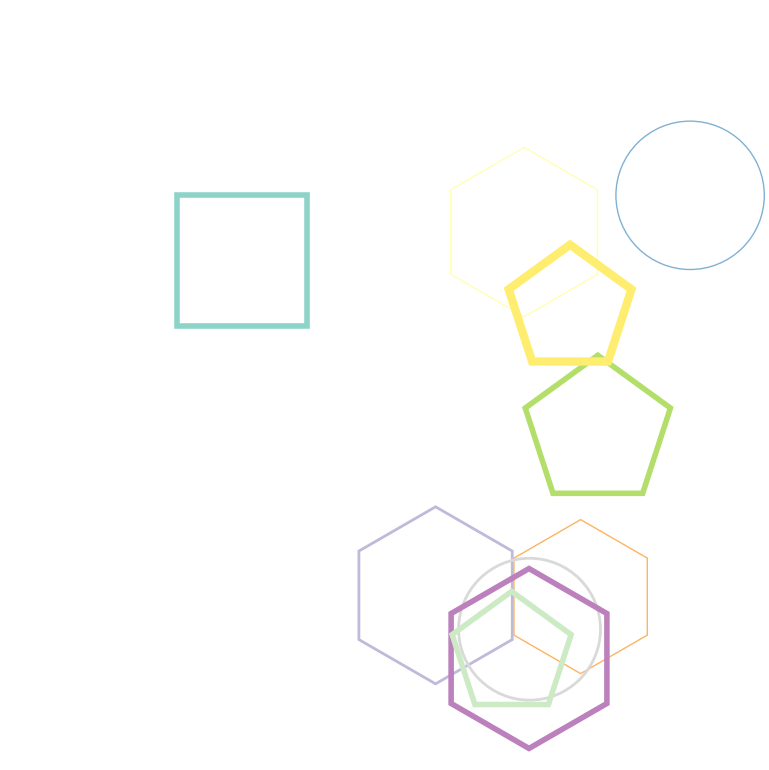[{"shape": "square", "thickness": 2, "radius": 0.42, "center": [0.315, 0.662]}, {"shape": "hexagon", "thickness": 0.5, "radius": 0.55, "center": [0.681, 0.699]}, {"shape": "hexagon", "thickness": 1, "radius": 0.57, "center": [0.566, 0.227]}, {"shape": "circle", "thickness": 0.5, "radius": 0.48, "center": [0.896, 0.746]}, {"shape": "hexagon", "thickness": 0.5, "radius": 0.5, "center": [0.754, 0.225]}, {"shape": "pentagon", "thickness": 2, "radius": 0.5, "center": [0.776, 0.439]}, {"shape": "circle", "thickness": 1, "radius": 0.46, "center": [0.688, 0.183]}, {"shape": "hexagon", "thickness": 2, "radius": 0.58, "center": [0.687, 0.145]}, {"shape": "pentagon", "thickness": 2, "radius": 0.41, "center": [0.664, 0.151]}, {"shape": "pentagon", "thickness": 3, "radius": 0.42, "center": [0.74, 0.598]}]